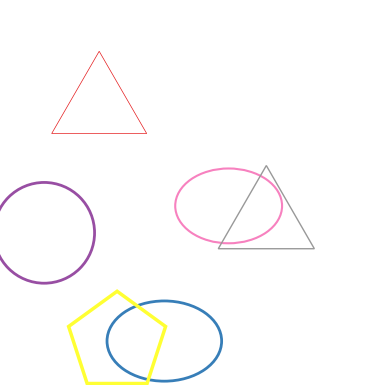[{"shape": "triangle", "thickness": 0.5, "radius": 0.71, "center": [0.258, 0.724]}, {"shape": "oval", "thickness": 2, "radius": 0.74, "center": [0.427, 0.114]}, {"shape": "circle", "thickness": 2, "radius": 0.65, "center": [0.115, 0.395]}, {"shape": "pentagon", "thickness": 2.5, "radius": 0.66, "center": [0.304, 0.111]}, {"shape": "oval", "thickness": 1.5, "radius": 0.69, "center": [0.594, 0.465]}, {"shape": "triangle", "thickness": 1, "radius": 0.72, "center": [0.692, 0.426]}]